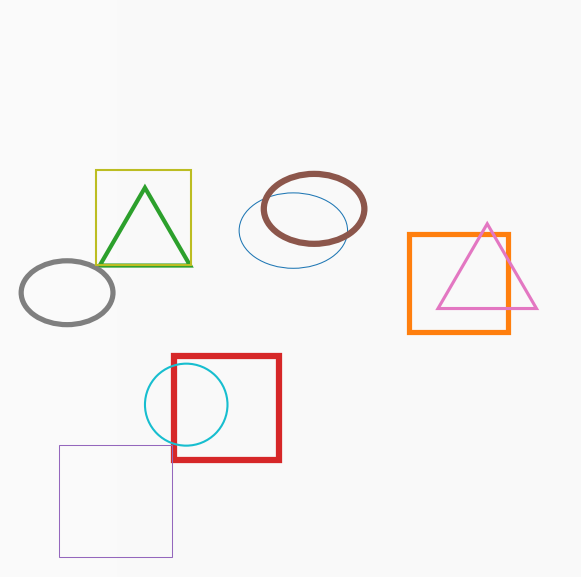[{"shape": "oval", "thickness": 0.5, "radius": 0.47, "center": [0.505, 0.6]}, {"shape": "square", "thickness": 2.5, "radius": 0.43, "center": [0.789, 0.509]}, {"shape": "triangle", "thickness": 2, "radius": 0.45, "center": [0.249, 0.584]}, {"shape": "square", "thickness": 3, "radius": 0.45, "center": [0.39, 0.293]}, {"shape": "square", "thickness": 0.5, "radius": 0.49, "center": [0.198, 0.132]}, {"shape": "oval", "thickness": 3, "radius": 0.43, "center": [0.54, 0.637]}, {"shape": "triangle", "thickness": 1.5, "radius": 0.49, "center": [0.838, 0.514]}, {"shape": "oval", "thickness": 2.5, "radius": 0.39, "center": [0.115, 0.492]}, {"shape": "square", "thickness": 1, "radius": 0.41, "center": [0.247, 0.622]}, {"shape": "circle", "thickness": 1, "radius": 0.35, "center": [0.32, 0.298]}]